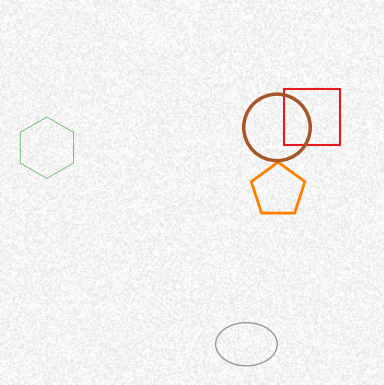[{"shape": "square", "thickness": 1.5, "radius": 0.36, "center": [0.809, 0.697]}, {"shape": "hexagon", "thickness": 0.5, "radius": 0.4, "center": [0.122, 0.616]}, {"shape": "pentagon", "thickness": 2, "radius": 0.37, "center": [0.722, 0.506]}, {"shape": "circle", "thickness": 2.5, "radius": 0.43, "center": [0.719, 0.669]}, {"shape": "oval", "thickness": 1, "radius": 0.4, "center": [0.64, 0.106]}]